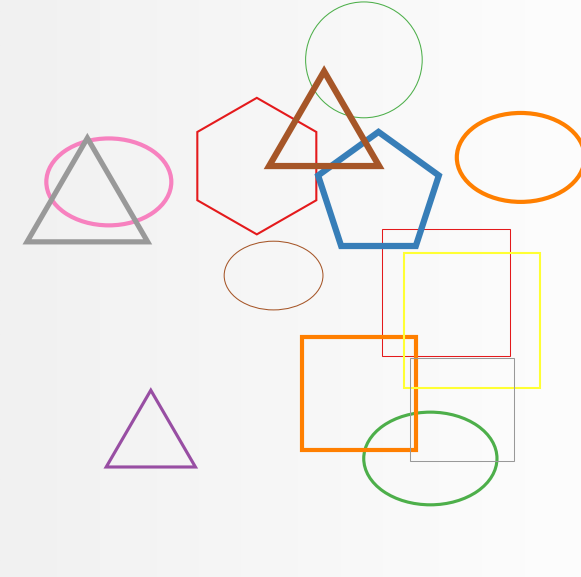[{"shape": "hexagon", "thickness": 1, "radius": 0.59, "center": [0.442, 0.712]}, {"shape": "square", "thickness": 0.5, "radius": 0.55, "center": [0.767, 0.493]}, {"shape": "pentagon", "thickness": 3, "radius": 0.55, "center": [0.651, 0.662]}, {"shape": "circle", "thickness": 0.5, "radius": 0.5, "center": [0.626, 0.895]}, {"shape": "oval", "thickness": 1.5, "radius": 0.57, "center": [0.74, 0.205]}, {"shape": "triangle", "thickness": 1.5, "radius": 0.44, "center": [0.259, 0.235]}, {"shape": "oval", "thickness": 2, "radius": 0.55, "center": [0.896, 0.727]}, {"shape": "square", "thickness": 2, "radius": 0.49, "center": [0.618, 0.318]}, {"shape": "square", "thickness": 1, "radius": 0.58, "center": [0.812, 0.445]}, {"shape": "oval", "thickness": 0.5, "radius": 0.42, "center": [0.471, 0.522]}, {"shape": "triangle", "thickness": 3, "radius": 0.55, "center": [0.558, 0.766]}, {"shape": "oval", "thickness": 2, "radius": 0.54, "center": [0.187, 0.684]}, {"shape": "square", "thickness": 0.5, "radius": 0.45, "center": [0.794, 0.29]}, {"shape": "triangle", "thickness": 2.5, "radius": 0.6, "center": [0.15, 0.64]}]